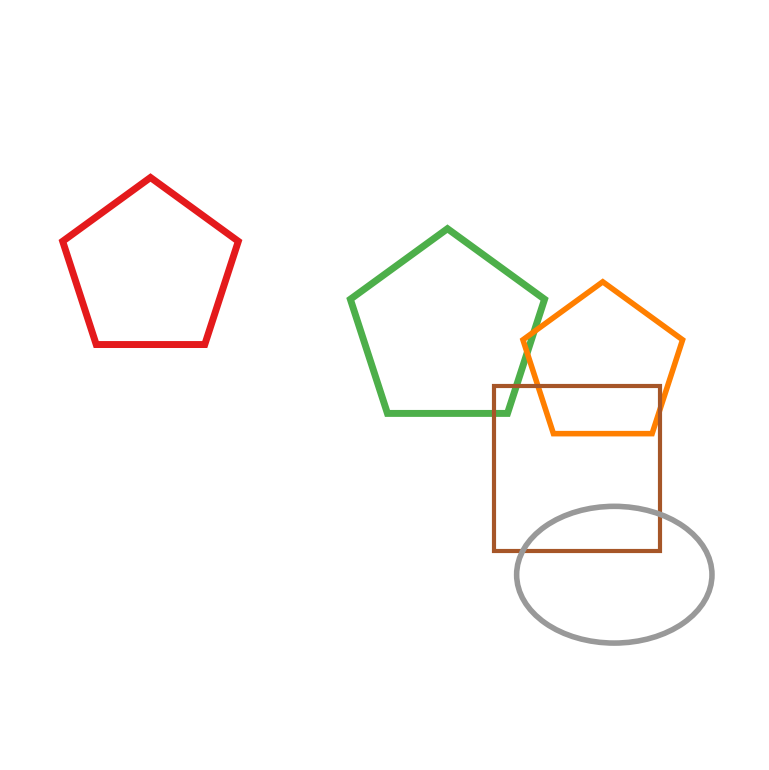[{"shape": "pentagon", "thickness": 2.5, "radius": 0.6, "center": [0.195, 0.65]}, {"shape": "pentagon", "thickness": 2.5, "radius": 0.66, "center": [0.581, 0.57]}, {"shape": "pentagon", "thickness": 2, "radius": 0.55, "center": [0.783, 0.525]}, {"shape": "square", "thickness": 1.5, "radius": 0.54, "center": [0.749, 0.391]}, {"shape": "oval", "thickness": 2, "radius": 0.63, "center": [0.798, 0.254]}]